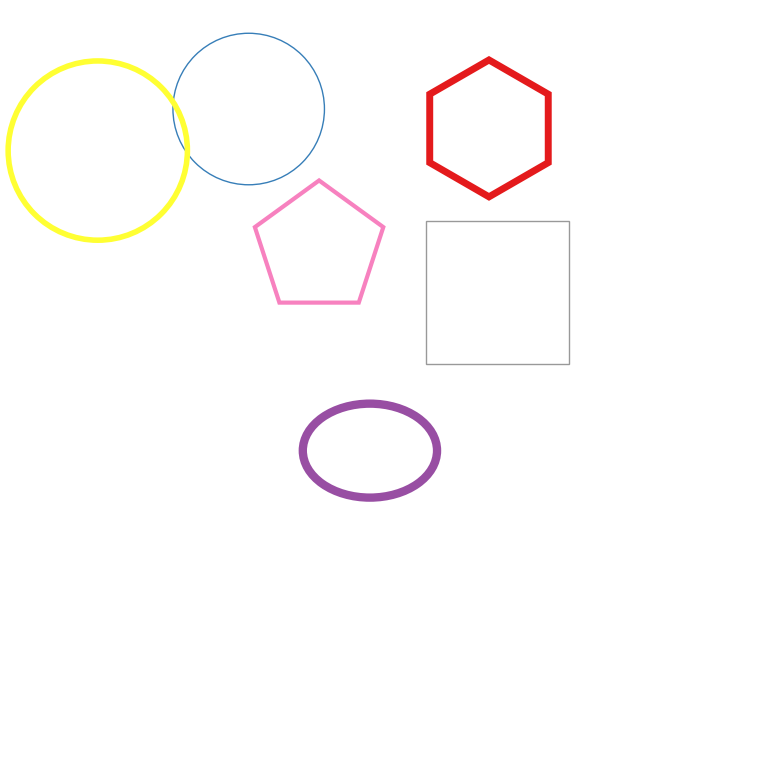[{"shape": "hexagon", "thickness": 2.5, "radius": 0.44, "center": [0.635, 0.833]}, {"shape": "circle", "thickness": 0.5, "radius": 0.49, "center": [0.323, 0.858]}, {"shape": "oval", "thickness": 3, "radius": 0.44, "center": [0.48, 0.415]}, {"shape": "circle", "thickness": 2, "radius": 0.58, "center": [0.127, 0.804]}, {"shape": "pentagon", "thickness": 1.5, "radius": 0.44, "center": [0.414, 0.678]}, {"shape": "square", "thickness": 0.5, "radius": 0.46, "center": [0.646, 0.62]}]